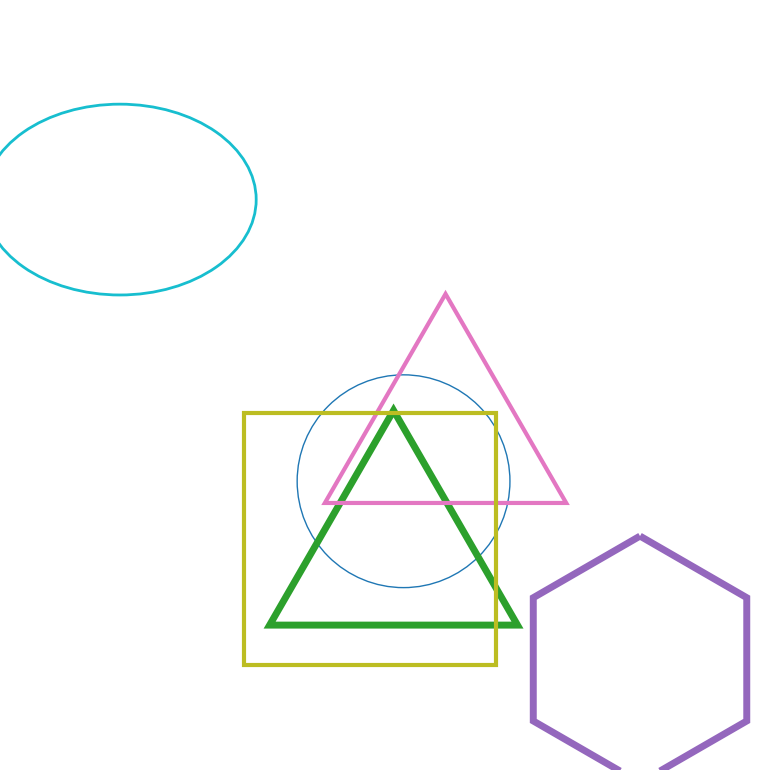[{"shape": "circle", "thickness": 0.5, "radius": 0.69, "center": [0.524, 0.375]}, {"shape": "triangle", "thickness": 2.5, "radius": 0.93, "center": [0.511, 0.281]}, {"shape": "hexagon", "thickness": 2.5, "radius": 0.8, "center": [0.831, 0.144]}, {"shape": "triangle", "thickness": 1.5, "radius": 0.9, "center": [0.579, 0.437]}, {"shape": "square", "thickness": 1.5, "radius": 0.82, "center": [0.481, 0.299]}, {"shape": "oval", "thickness": 1, "radius": 0.89, "center": [0.156, 0.741]}]